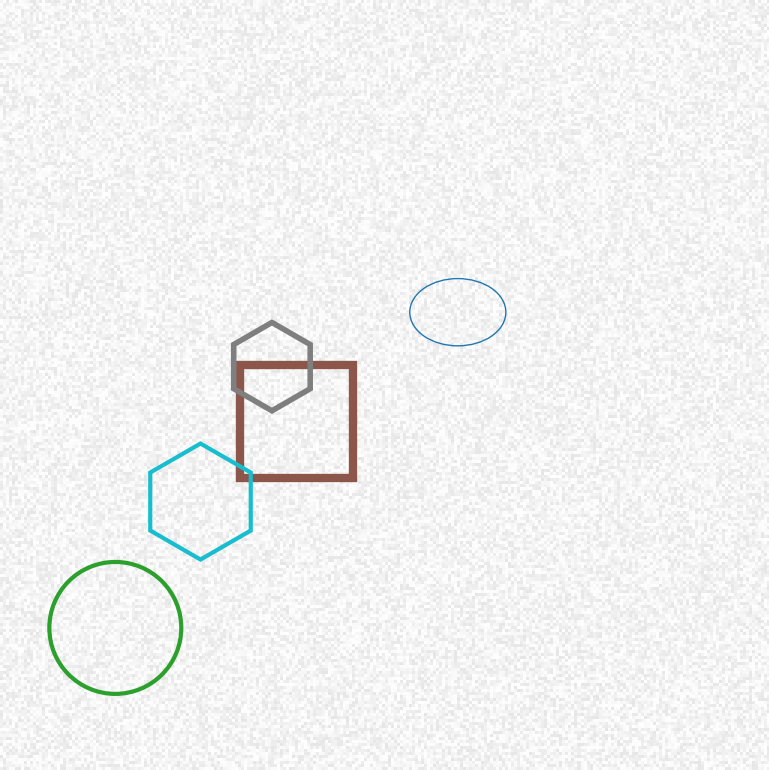[{"shape": "oval", "thickness": 0.5, "radius": 0.31, "center": [0.595, 0.595]}, {"shape": "circle", "thickness": 1.5, "radius": 0.43, "center": [0.15, 0.185]}, {"shape": "square", "thickness": 3, "radius": 0.37, "center": [0.385, 0.453]}, {"shape": "hexagon", "thickness": 2, "radius": 0.29, "center": [0.353, 0.524]}, {"shape": "hexagon", "thickness": 1.5, "radius": 0.38, "center": [0.26, 0.349]}]